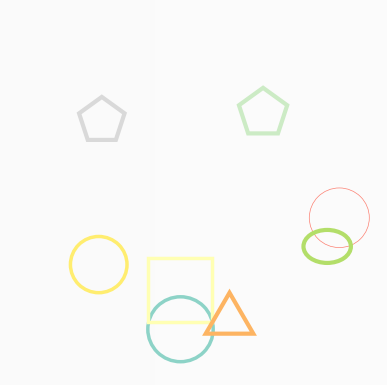[{"shape": "circle", "thickness": 2.5, "radius": 0.42, "center": [0.466, 0.145]}, {"shape": "square", "thickness": 2.5, "radius": 0.42, "center": [0.464, 0.247]}, {"shape": "circle", "thickness": 0.5, "radius": 0.39, "center": [0.876, 0.434]}, {"shape": "triangle", "thickness": 3, "radius": 0.35, "center": [0.592, 0.169]}, {"shape": "oval", "thickness": 3, "radius": 0.31, "center": [0.844, 0.36]}, {"shape": "pentagon", "thickness": 3, "radius": 0.31, "center": [0.263, 0.687]}, {"shape": "pentagon", "thickness": 3, "radius": 0.33, "center": [0.679, 0.706]}, {"shape": "circle", "thickness": 2.5, "radius": 0.37, "center": [0.255, 0.313]}]